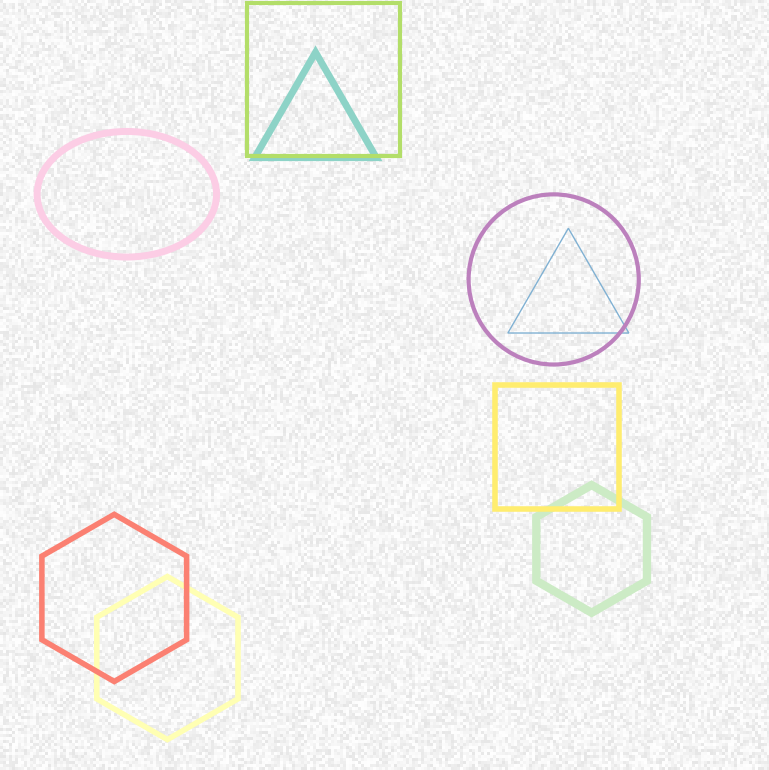[{"shape": "triangle", "thickness": 2.5, "radius": 0.46, "center": [0.41, 0.841]}, {"shape": "hexagon", "thickness": 2, "radius": 0.53, "center": [0.217, 0.145]}, {"shape": "hexagon", "thickness": 2, "radius": 0.54, "center": [0.148, 0.223]}, {"shape": "triangle", "thickness": 0.5, "radius": 0.45, "center": [0.738, 0.613]}, {"shape": "square", "thickness": 1.5, "radius": 0.5, "center": [0.42, 0.896]}, {"shape": "oval", "thickness": 2.5, "radius": 0.58, "center": [0.165, 0.748]}, {"shape": "circle", "thickness": 1.5, "radius": 0.55, "center": [0.719, 0.637]}, {"shape": "hexagon", "thickness": 3, "radius": 0.41, "center": [0.768, 0.287]}, {"shape": "square", "thickness": 2, "radius": 0.4, "center": [0.723, 0.42]}]